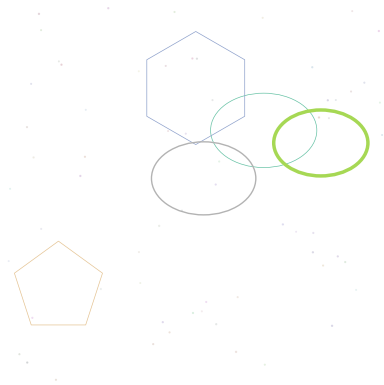[{"shape": "oval", "thickness": 0.5, "radius": 0.69, "center": [0.685, 0.661]}, {"shape": "hexagon", "thickness": 0.5, "radius": 0.73, "center": [0.508, 0.771]}, {"shape": "oval", "thickness": 2.5, "radius": 0.61, "center": [0.833, 0.629]}, {"shape": "pentagon", "thickness": 0.5, "radius": 0.6, "center": [0.152, 0.253]}, {"shape": "oval", "thickness": 1, "radius": 0.68, "center": [0.529, 0.537]}]